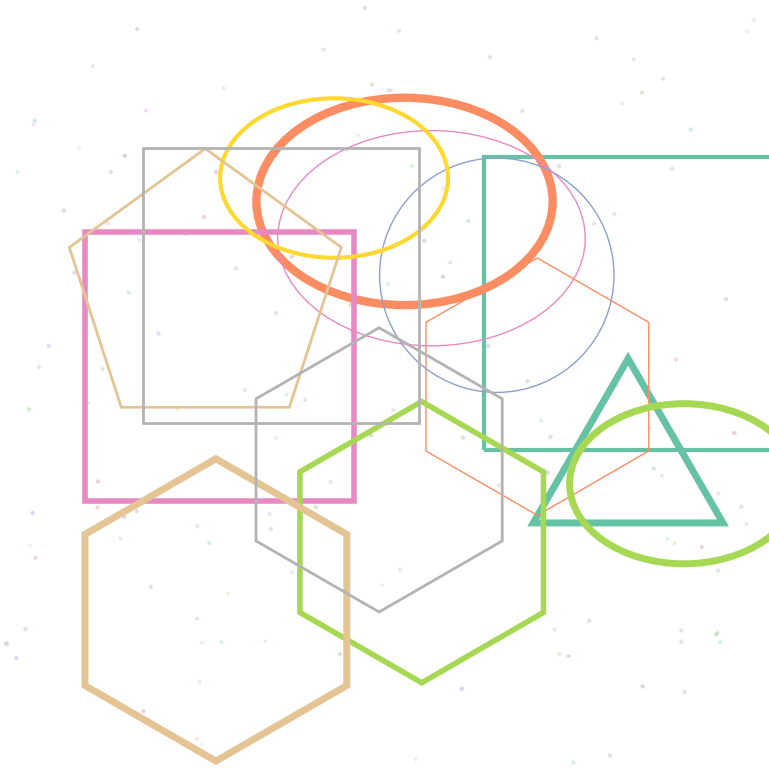[{"shape": "square", "thickness": 1.5, "radius": 0.95, "center": [0.819, 0.606]}, {"shape": "triangle", "thickness": 2.5, "radius": 0.71, "center": [0.816, 0.392]}, {"shape": "hexagon", "thickness": 0.5, "radius": 0.84, "center": [0.698, 0.498]}, {"shape": "oval", "thickness": 3, "radius": 0.96, "center": [0.525, 0.738]}, {"shape": "circle", "thickness": 0.5, "radius": 0.76, "center": [0.645, 0.643]}, {"shape": "oval", "thickness": 0.5, "radius": 1.0, "center": [0.56, 0.691]}, {"shape": "square", "thickness": 2, "radius": 0.87, "center": [0.285, 0.524]}, {"shape": "hexagon", "thickness": 2, "radius": 0.91, "center": [0.548, 0.296]}, {"shape": "oval", "thickness": 2.5, "radius": 0.74, "center": [0.888, 0.372]}, {"shape": "oval", "thickness": 1.5, "radius": 0.74, "center": [0.434, 0.769]}, {"shape": "hexagon", "thickness": 2.5, "radius": 0.98, "center": [0.28, 0.208]}, {"shape": "pentagon", "thickness": 1, "radius": 0.93, "center": [0.267, 0.621]}, {"shape": "hexagon", "thickness": 1, "radius": 0.92, "center": [0.492, 0.39]}, {"shape": "square", "thickness": 1, "radius": 0.9, "center": [0.365, 0.629]}]